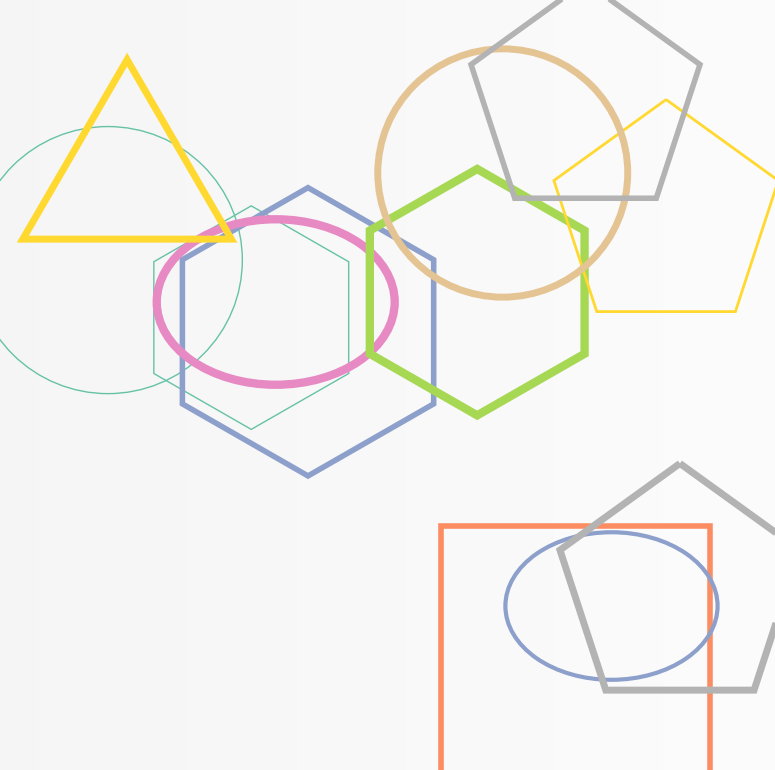[{"shape": "circle", "thickness": 0.5, "radius": 0.87, "center": [0.139, 0.662]}, {"shape": "hexagon", "thickness": 0.5, "radius": 0.73, "center": [0.324, 0.588]}, {"shape": "square", "thickness": 2, "radius": 0.87, "center": [0.742, 0.143]}, {"shape": "hexagon", "thickness": 2, "radius": 0.94, "center": [0.397, 0.569]}, {"shape": "oval", "thickness": 1.5, "radius": 0.68, "center": [0.789, 0.213]}, {"shape": "oval", "thickness": 3, "radius": 0.77, "center": [0.356, 0.608]}, {"shape": "hexagon", "thickness": 3, "radius": 0.8, "center": [0.616, 0.621]}, {"shape": "triangle", "thickness": 2.5, "radius": 0.78, "center": [0.164, 0.767]}, {"shape": "pentagon", "thickness": 1, "radius": 0.76, "center": [0.859, 0.718]}, {"shape": "circle", "thickness": 2.5, "radius": 0.81, "center": [0.649, 0.775]}, {"shape": "pentagon", "thickness": 2, "radius": 0.78, "center": [0.756, 0.868]}, {"shape": "pentagon", "thickness": 2.5, "radius": 0.81, "center": [0.877, 0.235]}]